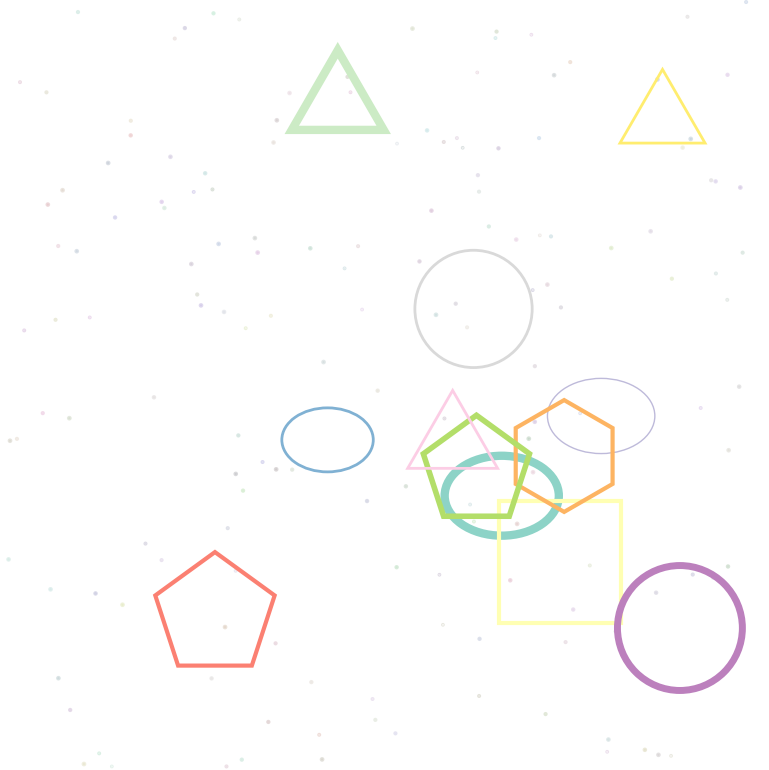[{"shape": "oval", "thickness": 3, "radius": 0.37, "center": [0.652, 0.356]}, {"shape": "square", "thickness": 1.5, "radius": 0.4, "center": [0.728, 0.27]}, {"shape": "oval", "thickness": 0.5, "radius": 0.35, "center": [0.781, 0.46]}, {"shape": "pentagon", "thickness": 1.5, "radius": 0.41, "center": [0.279, 0.202]}, {"shape": "oval", "thickness": 1, "radius": 0.3, "center": [0.425, 0.429]}, {"shape": "hexagon", "thickness": 1.5, "radius": 0.36, "center": [0.733, 0.408]}, {"shape": "pentagon", "thickness": 2, "radius": 0.36, "center": [0.619, 0.388]}, {"shape": "triangle", "thickness": 1, "radius": 0.34, "center": [0.588, 0.425]}, {"shape": "circle", "thickness": 1, "radius": 0.38, "center": [0.615, 0.599]}, {"shape": "circle", "thickness": 2.5, "radius": 0.41, "center": [0.883, 0.184]}, {"shape": "triangle", "thickness": 3, "radius": 0.34, "center": [0.439, 0.866]}, {"shape": "triangle", "thickness": 1, "radius": 0.32, "center": [0.86, 0.846]}]